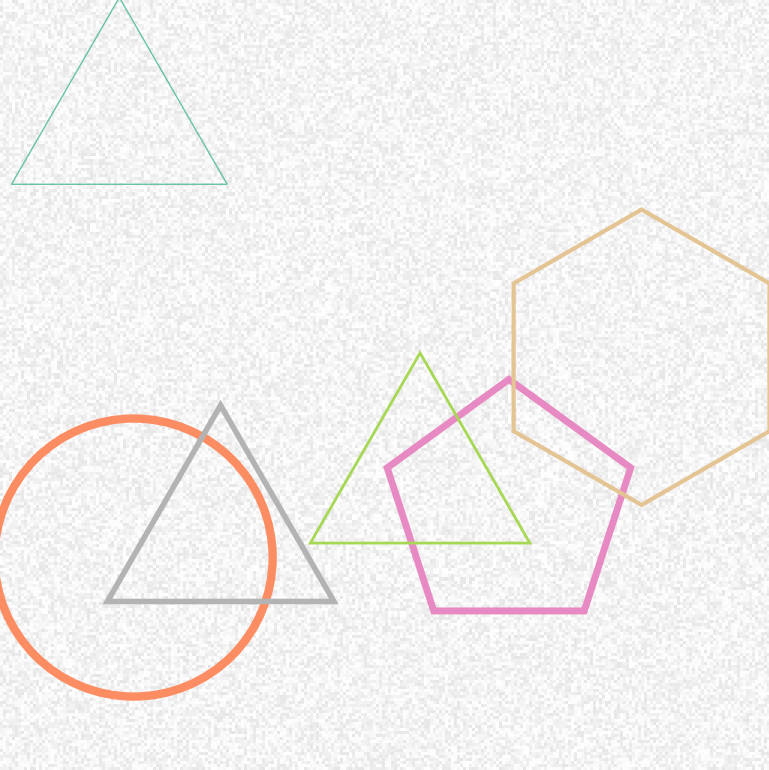[{"shape": "triangle", "thickness": 0.5, "radius": 0.81, "center": [0.155, 0.842]}, {"shape": "circle", "thickness": 3, "radius": 0.9, "center": [0.174, 0.276]}, {"shape": "pentagon", "thickness": 2.5, "radius": 0.83, "center": [0.661, 0.341]}, {"shape": "triangle", "thickness": 1, "radius": 0.82, "center": [0.546, 0.377]}, {"shape": "hexagon", "thickness": 1.5, "radius": 0.96, "center": [0.833, 0.536]}, {"shape": "triangle", "thickness": 2, "radius": 0.85, "center": [0.287, 0.304]}]